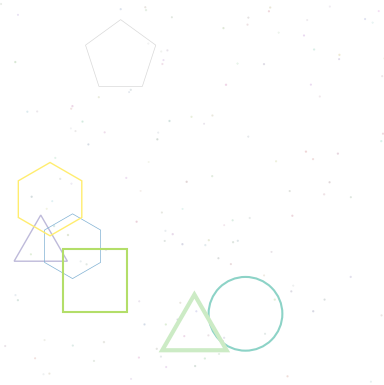[{"shape": "circle", "thickness": 1.5, "radius": 0.48, "center": [0.638, 0.185]}, {"shape": "triangle", "thickness": 1, "radius": 0.4, "center": [0.106, 0.361]}, {"shape": "hexagon", "thickness": 0.5, "radius": 0.42, "center": [0.188, 0.36]}, {"shape": "square", "thickness": 1.5, "radius": 0.41, "center": [0.247, 0.272]}, {"shape": "pentagon", "thickness": 0.5, "radius": 0.48, "center": [0.313, 0.853]}, {"shape": "triangle", "thickness": 3, "radius": 0.48, "center": [0.505, 0.138]}, {"shape": "hexagon", "thickness": 1, "radius": 0.48, "center": [0.13, 0.483]}]